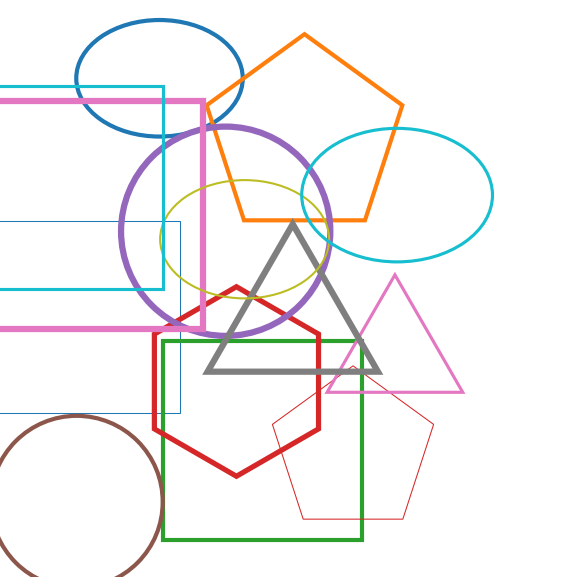[{"shape": "square", "thickness": 0.5, "radius": 0.83, "center": [0.144, 0.451]}, {"shape": "oval", "thickness": 2, "radius": 0.72, "center": [0.276, 0.864]}, {"shape": "pentagon", "thickness": 2, "radius": 0.89, "center": [0.527, 0.762]}, {"shape": "square", "thickness": 2, "radius": 0.86, "center": [0.455, 0.236]}, {"shape": "pentagon", "thickness": 0.5, "radius": 0.73, "center": [0.611, 0.219]}, {"shape": "hexagon", "thickness": 2.5, "radius": 0.82, "center": [0.409, 0.339]}, {"shape": "circle", "thickness": 3, "radius": 0.91, "center": [0.391, 0.599]}, {"shape": "circle", "thickness": 2, "radius": 0.75, "center": [0.133, 0.13]}, {"shape": "square", "thickness": 3, "radius": 0.99, "center": [0.154, 0.627]}, {"shape": "triangle", "thickness": 1.5, "radius": 0.68, "center": [0.684, 0.388]}, {"shape": "triangle", "thickness": 3, "radius": 0.85, "center": [0.507, 0.441]}, {"shape": "oval", "thickness": 1, "radius": 0.73, "center": [0.424, 0.585]}, {"shape": "oval", "thickness": 1.5, "radius": 0.83, "center": [0.688, 0.661]}, {"shape": "square", "thickness": 1.5, "radius": 0.88, "center": [0.107, 0.675]}]